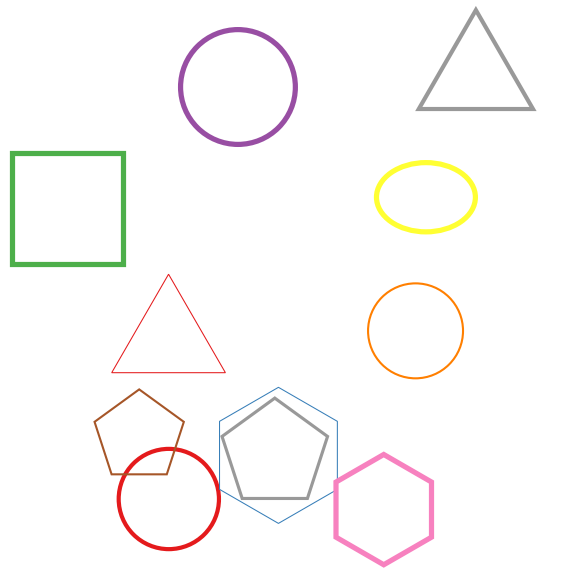[{"shape": "circle", "thickness": 2, "radius": 0.43, "center": [0.292, 0.135]}, {"shape": "triangle", "thickness": 0.5, "radius": 0.57, "center": [0.292, 0.411]}, {"shape": "hexagon", "thickness": 0.5, "radius": 0.59, "center": [0.482, 0.211]}, {"shape": "square", "thickness": 2.5, "radius": 0.48, "center": [0.117, 0.637]}, {"shape": "circle", "thickness": 2.5, "radius": 0.5, "center": [0.412, 0.848]}, {"shape": "circle", "thickness": 1, "radius": 0.41, "center": [0.72, 0.426]}, {"shape": "oval", "thickness": 2.5, "radius": 0.43, "center": [0.738, 0.658]}, {"shape": "pentagon", "thickness": 1, "radius": 0.41, "center": [0.241, 0.244]}, {"shape": "hexagon", "thickness": 2.5, "radius": 0.48, "center": [0.665, 0.117]}, {"shape": "triangle", "thickness": 2, "radius": 0.57, "center": [0.824, 0.867]}, {"shape": "pentagon", "thickness": 1.5, "radius": 0.48, "center": [0.476, 0.214]}]